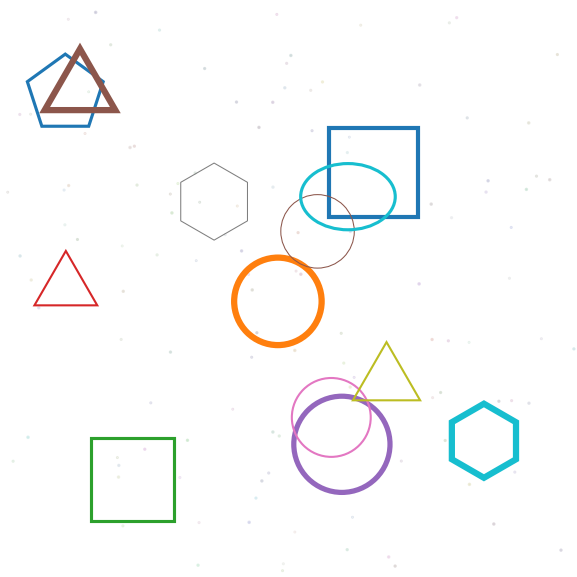[{"shape": "pentagon", "thickness": 1.5, "radius": 0.35, "center": [0.113, 0.836]}, {"shape": "square", "thickness": 2, "radius": 0.39, "center": [0.647, 0.7]}, {"shape": "circle", "thickness": 3, "radius": 0.38, "center": [0.481, 0.477]}, {"shape": "square", "thickness": 1.5, "radius": 0.36, "center": [0.229, 0.169]}, {"shape": "triangle", "thickness": 1, "radius": 0.31, "center": [0.114, 0.502]}, {"shape": "circle", "thickness": 2.5, "radius": 0.42, "center": [0.592, 0.23]}, {"shape": "circle", "thickness": 0.5, "radius": 0.32, "center": [0.55, 0.599]}, {"shape": "triangle", "thickness": 3, "radius": 0.35, "center": [0.139, 0.844]}, {"shape": "circle", "thickness": 1, "radius": 0.34, "center": [0.574, 0.276]}, {"shape": "hexagon", "thickness": 0.5, "radius": 0.33, "center": [0.371, 0.65]}, {"shape": "triangle", "thickness": 1, "radius": 0.34, "center": [0.669, 0.34]}, {"shape": "hexagon", "thickness": 3, "radius": 0.32, "center": [0.838, 0.236]}, {"shape": "oval", "thickness": 1.5, "radius": 0.41, "center": [0.603, 0.659]}]